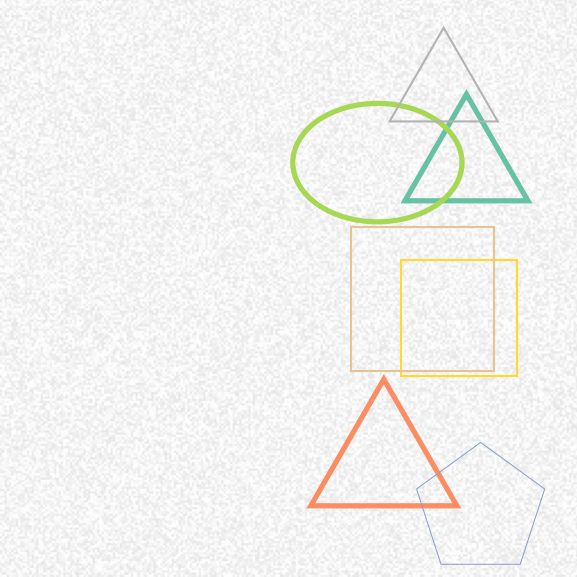[{"shape": "triangle", "thickness": 2.5, "radius": 0.61, "center": [0.808, 0.713]}, {"shape": "triangle", "thickness": 2.5, "radius": 0.73, "center": [0.665, 0.196]}, {"shape": "pentagon", "thickness": 0.5, "radius": 0.58, "center": [0.832, 0.116]}, {"shape": "oval", "thickness": 2.5, "radius": 0.73, "center": [0.654, 0.718]}, {"shape": "square", "thickness": 1, "radius": 0.5, "center": [0.795, 0.448]}, {"shape": "square", "thickness": 1, "radius": 0.62, "center": [0.731, 0.481]}, {"shape": "triangle", "thickness": 1, "radius": 0.54, "center": [0.768, 0.843]}]